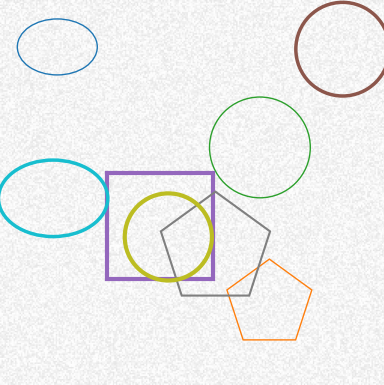[{"shape": "oval", "thickness": 1, "radius": 0.52, "center": [0.149, 0.878]}, {"shape": "pentagon", "thickness": 1, "radius": 0.58, "center": [0.7, 0.211]}, {"shape": "circle", "thickness": 1, "radius": 0.65, "center": [0.675, 0.617]}, {"shape": "square", "thickness": 3, "radius": 0.69, "center": [0.415, 0.413]}, {"shape": "circle", "thickness": 2.5, "radius": 0.61, "center": [0.89, 0.872]}, {"shape": "pentagon", "thickness": 1.5, "radius": 0.75, "center": [0.56, 0.353]}, {"shape": "circle", "thickness": 3, "radius": 0.57, "center": [0.437, 0.385]}, {"shape": "oval", "thickness": 2.5, "radius": 0.71, "center": [0.138, 0.485]}]